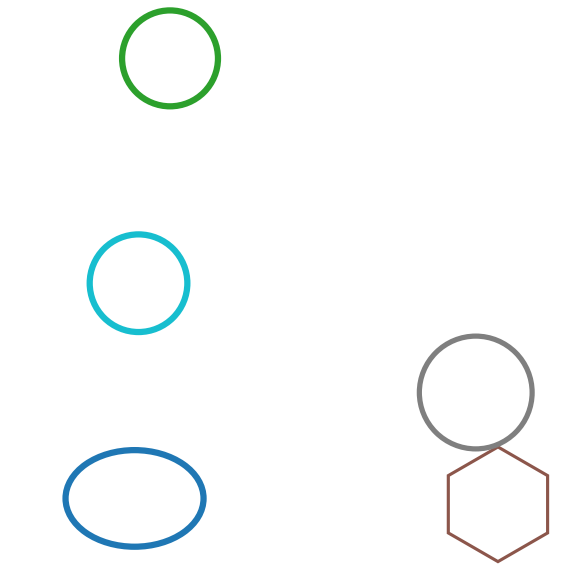[{"shape": "oval", "thickness": 3, "radius": 0.6, "center": [0.233, 0.136]}, {"shape": "circle", "thickness": 3, "radius": 0.42, "center": [0.294, 0.898]}, {"shape": "hexagon", "thickness": 1.5, "radius": 0.5, "center": [0.862, 0.126]}, {"shape": "circle", "thickness": 2.5, "radius": 0.49, "center": [0.824, 0.319]}, {"shape": "circle", "thickness": 3, "radius": 0.42, "center": [0.24, 0.509]}]